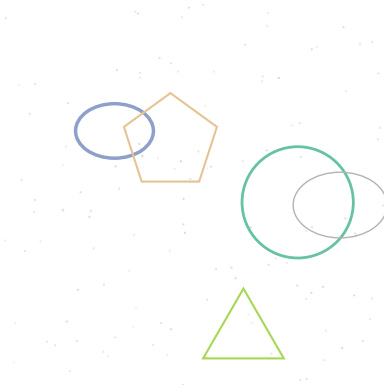[{"shape": "circle", "thickness": 2, "radius": 0.72, "center": [0.773, 0.474]}, {"shape": "oval", "thickness": 2.5, "radius": 0.51, "center": [0.297, 0.66]}, {"shape": "triangle", "thickness": 1.5, "radius": 0.6, "center": [0.632, 0.13]}, {"shape": "pentagon", "thickness": 1.5, "radius": 0.64, "center": [0.443, 0.631]}, {"shape": "oval", "thickness": 1, "radius": 0.61, "center": [0.883, 0.467]}]